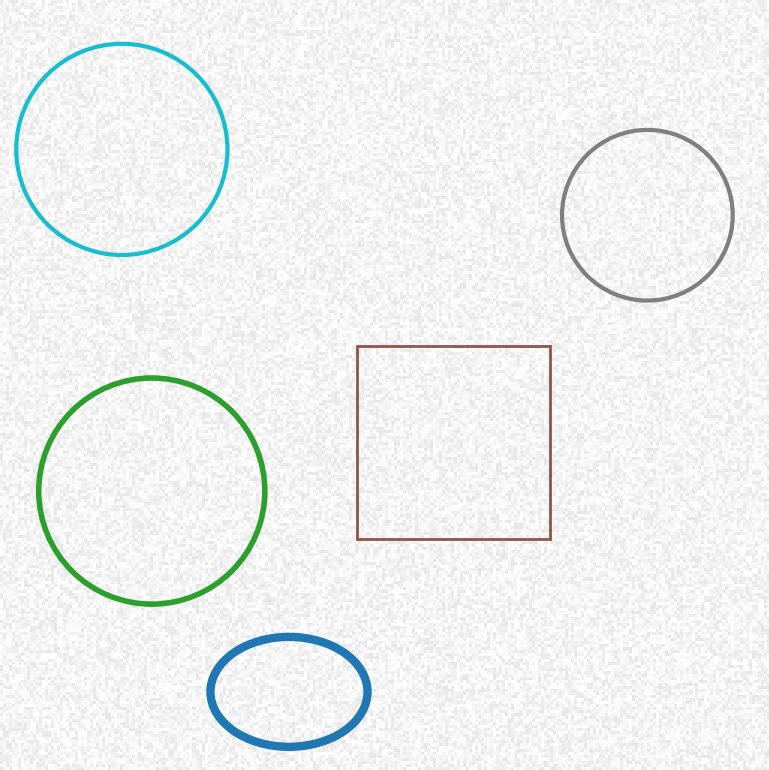[{"shape": "oval", "thickness": 3, "radius": 0.51, "center": [0.375, 0.101]}, {"shape": "circle", "thickness": 2, "radius": 0.73, "center": [0.197, 0.362]}, {"shape": "square", "thickness": 1, "radius": 0.63, "center": [0.589, 0.425]}, {"shape": "circle", "thickness": 1.5, "radius": 0.55, "center": [0.841, 0.72]}, {"shape": "circle", "thickness": 1.5, "radius": 0.69, "center": [0.158, 0.806]}]